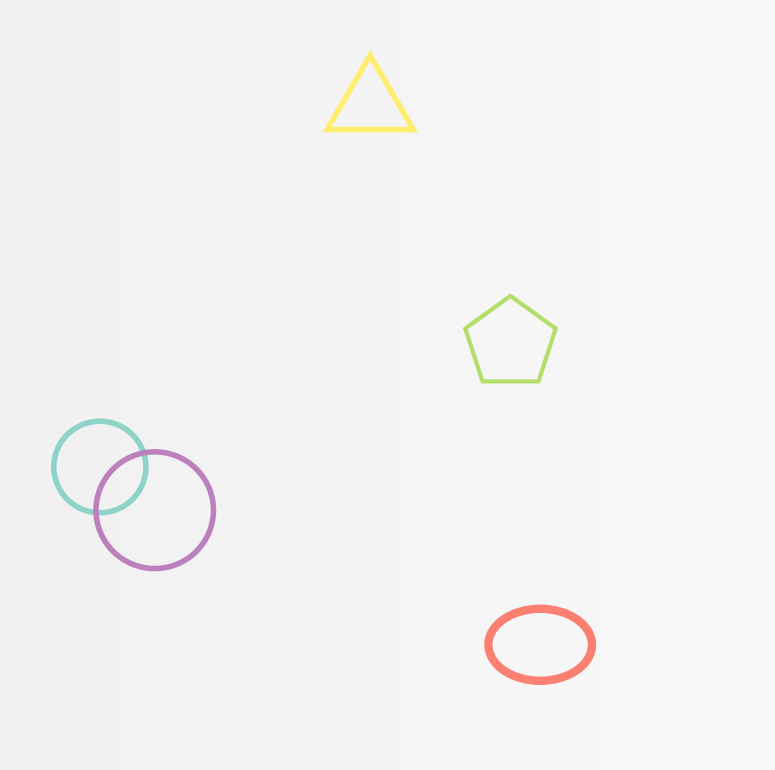[{"shape": "circle", "thickness": 2, "radius": 0.3, "center": [0.129, 0.394]}, {"shape": "oval", "thickness": 3, "radius": 0.33, "center": [0.697, 0.163]}, {"shape": "pentagon", "thickness": 1.5, "radius": 0.31, "center": [0.659, 0.554]}, {"shape": "circle", "thickness": 2, "radius": 0.38, "center": [0.2, 0.337]}, {"shape": "triangle", "thickness": 2, "radius": 0.32, "center": [0.478, 0.864]}]